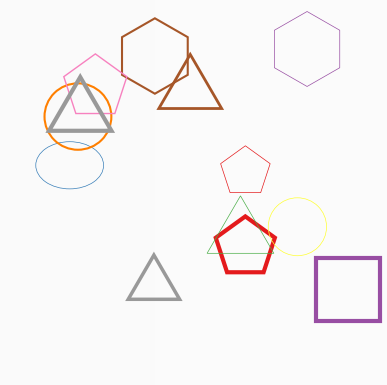[{"shape": "pentagon", "thickness": 0.5, "radius": 0.34, "center": [0.633, 0.554]}, {"shape": "pentagon", "thickness": 3, "radius": 0.4, "center": [0.633, 0.358]}, {"shape": "oval", "thickness": 0.5, "radius": 0.44, "center": [0.18, 0.571]}, {"shape": "triangle", "thickness": 0.5, "radius": 0.5, "center": [0.621, 0.392]}, {"shape": "hexagon", "thickness": 0.5, "radius": 0.49, "center": [0.792, 0.873]}, {"shape": "square", "thickness": 3, "radius": 0.41, "center": [0.897, 0.248]}, {"shape": "circle", "thickness": 1.5, "radius": 0.43, "center": [0.201, 0.697]}, {"shape": "circle", "thickness": 0.5, "radius": 0.38, "center": [0.767, 0.411]}, {"shape": "hexagon", "thickness": 1.5, "radius": 0.49, "center": [0.4, 0.855]}, {"shape": "triangle", "thickness": 2, "radius": 0.47, "center": [0.491, 0.765]}, {"shape": "pentagon", "thickness": 1, "radius": 0.43, "center": [0.246, 0.774]}, {"shape": "triangle", "thickness": 3, "radius": 0.47, "center": [0.207, 0.707]}, {"shape": "triangle", "thickness": 2.5, "radius": 0.38, "center": [0.397, 0.261]}]